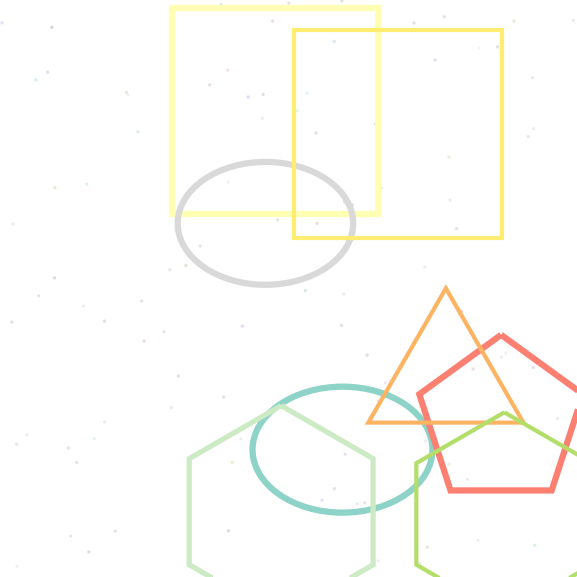[{"shape": "oval", "thickness": 3, "radius": 0.78, "center": [0.593, 0.221]}, {"shape": "square", "thickness": 3, "radius": 0.89, "center": [0.476, 0.807]}, {"shape": "pentagon", "thickness": 3, "radius": 0.74, "center": [0.868, 0.27]}, {"shape": "triangle", "thickness": 2, "radius": 0.77, "center": [0.772, 0.345]}, {"shape": "hexagon", "thickness": 2, "radius": 0.88, "center": [0.873, 0.109]}, {"shape": "oval", "thickness": 3, "radius": 0.76, "center": [0.46, 0.612]}, {"shape": "hexagon", "thickness": 2.5, "radius": 0.92, "center": [0.487, 0.113]}, {"shape": "square", "thickness": 2, "radius": 0.9, "center": [0.689, 0.768]}]